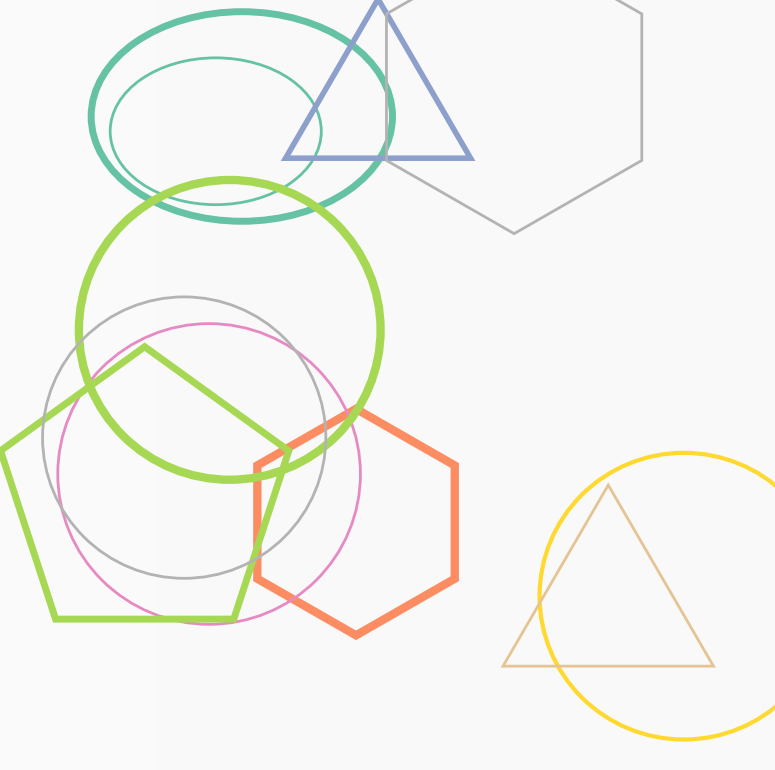[{"shape": "oval", "thickness": 2.5, "radius": 0.97, "center": [0.312, 0.849]}, {"shape": "oval", "thickness": 1, "radius": 0.68, "center": [0.278, 0.83]}, {"shape": "hexagon", "thickness": 3, "radius": 0.74, "center": [0.459, 0.322]}, {"shape": "triangle", "thickness": 2, "radius": 0.69, "center": [0.488, 0.863]}, {"shape": "circle", "thickness": 1, "radius": 0.98, "center": [0.27, 0.384]}, {"shape": "pentagon", "thickness": 2.5, "radius": 0.98, "center": [0.187, 0.354]}, {"shape": "circle", "thickness": 3, "radius": 0.97, "center": [0.296, 0.572]}, {"shape": "circle", "thickness": 1.5, "radius": 0.93, "center": [0.882, 0.226]}, {"shape": "triangle", "thickness": 1, "radius": 0.78, "center": [0.785, 0.213]}, {"shape": "hexagon", "thickness": 1, "radius": 0.95, "center": [0.663, 0.887]}, {"shape": "circle", "thickness": 1, "radius": 0.91, "center": [0.238, 0.432]}]